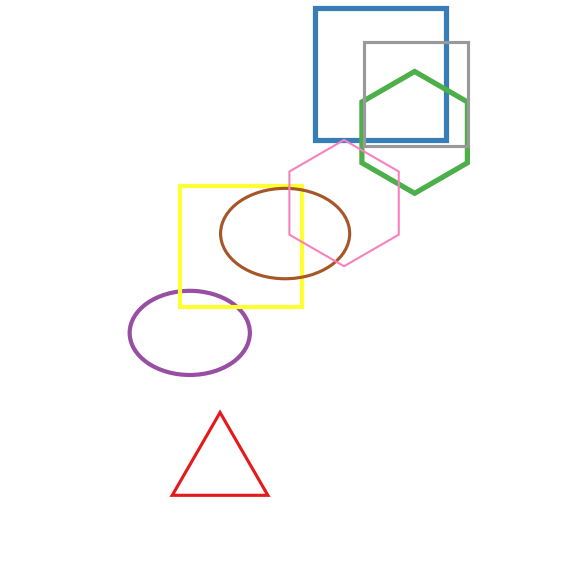[{"shape": "triangle", "thickness": 1.5, "radius": 0.48, "center": [0.381, 0.189]}, {"shape": "square", "thickness": 2.5, "radius": 0.57, "center": [0.659, 0.871]}, {"shape": "hexagon", "thickness": 2.5, "radius": 0.53, "center": [0.718, 0.77]}, {"shape": "oval", "thickness": 2, "radius": 0.52, "center": [0.329, 0.423]}, {"shape": "square", "thickness": 2, "radius": 0.53, "center": [0.418, 0.572]}, {"shape": "oval", "thickness": 1.5, "radius": 0.56, "center": [0.494, 0.595]}, {"shape": "hexagon", "thickness": 1, "radius": 0.55, "center": [0.596, 0.647]}, {"shape": "square", "thickness": 1.5, "radius": 0.45, "center": [0.72, 0.837]}]